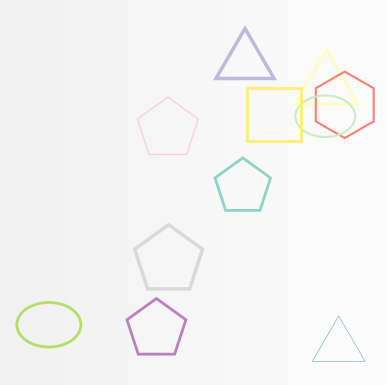[{"shape": "pentagon", "thickness": 2, "radius": 0.38, "center": [0.627, 0.515]}, {"shape": "triangle", "thickness": 1.5, "radius": 0.47, "center": [0.842, 0.777]}, {"shape": "triangle", "thickness": 2.5, "radius": 0.43, "center": [0.632, 0.839]}, {"shape": "hexagon", "thickness": 1.5, "radius": 0.43, "center": [0.89, 0.728]}, {"shape": "triangle", "thickness": 0.5, "radius": 0.39, "center": [0.874, 0.101]}, {"shape": "oval", "thickness": 2, "radius": 0.41, "center": [0.126, 0.157]}, {"shape": "pentagon", "thickness": 1, "radius": 0.41, "center": [0.433, 0.665]}, {"shape": "pentagon", "thickness": 2.5, "radius": 0.46, "center": [0.435, 0.324]}, {"shape": "pentagon", "thickness": 2, "radius": 0.4, "center": [0.404, 0.145]}, {"shape": "oval", "thickness": 1.5, "radius": 0.39, "center": [0.839, 0.698]}, {"shape": "square", "thickness": 2, "radius": 0.35, "center": [0.706, 0.703]}]